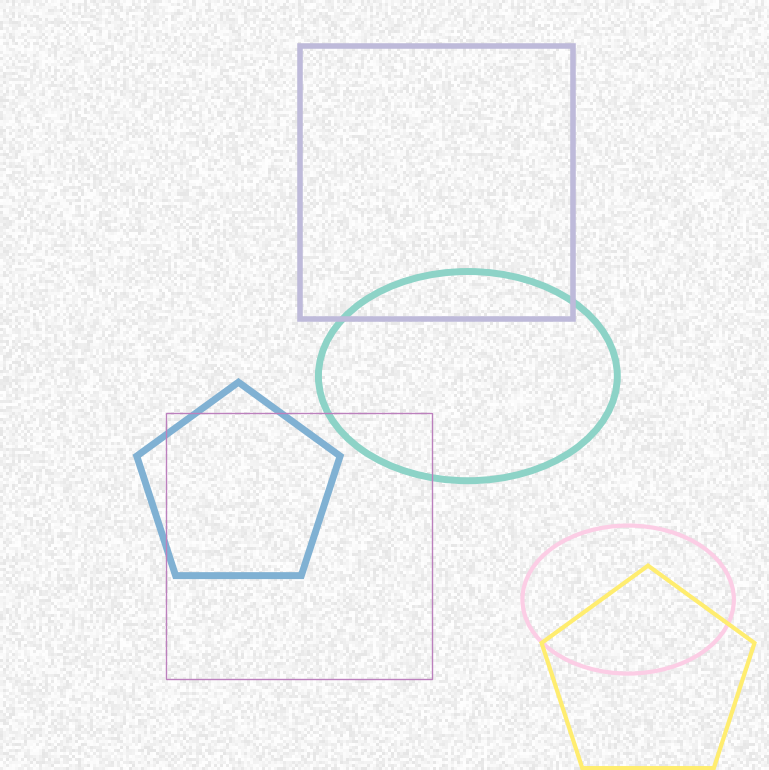[{"shape": "oval", "thickness": 2.5, "radius": 0.97, "center": [0.608, 0.512]}, {"shape": "square", "thickness": 2, "radius": 0.88, "center": [0.567, 0.763]}, {"shape": "pentagon", "thickness": 2.5, "radius": 0.69, "center": [0.31, 0.365]}, {"shape": "oval", "thickness": 1.5, "radius": 0.69, "center": [0.816, 0.221]}, {"shape": "square", "thickness": 0.5, "radius": 0.86, "center": [0.388, 0.291]}, {"shape": "pentagon", "thickness": 1.5, "radius": 0.73, "center": [0.842, 0.12]}]